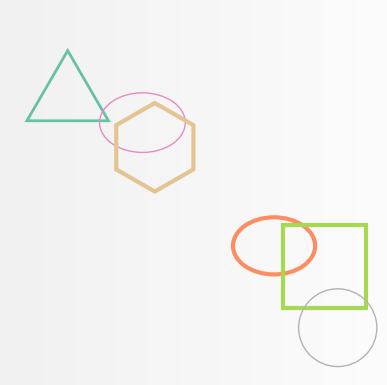[{"shape": "triangle", "thickness": 2, "radius": 0.61, "center": [0.175, 0.747]}, {"shape": "oval", "thickness": 3, "radius": 0.53, "center": [0.707, 0.361]}, {"shape": "oval", "thickness": 1, "radius": 0.55, "center": [0.368, 0.681]}, {"shape": "square", "thickness": 3, "radius": 0.53, "center": [0.837, 0.308]}, {"shape": "hexagon", "thickness": 3, "radius": 0.58, "center": [0.4, 0.617]}, {"shape": "circle", "thickness": 1, "radius": 0.5, "center": [0.872, 0.149]}]